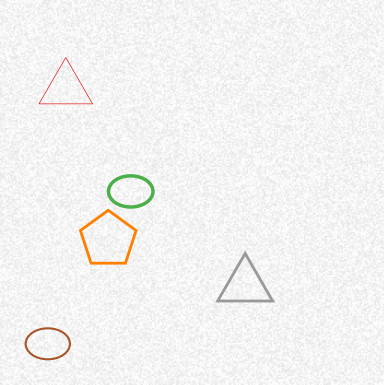[{"shape": "triangle", "thickness": 0.5, "radius": 0.4, "center": [0.171, 0.77]}, {"shape": "oval", "thickness": 2.5, "radius": 0.29, "center": [0.34, 0.503]}, {"shape": "pentagon", "thickness": 2, "radius": 0.38, "center": [0.281, 0.378]}, {"shape": "oval", "thickness": 1.5, "radius": 0.29, "center": [0.124, 0.107]}, {"shape": "triangle", "thickness": 2, "radius": 0.41, "center": [0.637, 0.259]}]